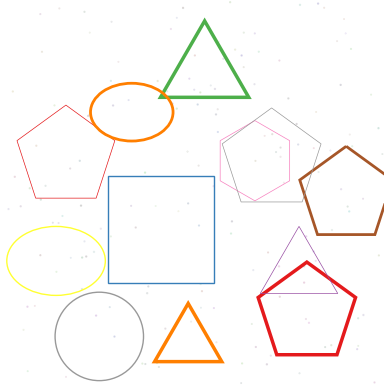[{"shape": "pentagon", "thickness": 0.5, "radius": 0.67, "center": [0.171, 0.593]}, {"shape": "pentagon", "thickness": 2.5, "radius": 0.66, "center": [0.797, 0.186]}, {"shape": "square", "thickness": 1, "radius": 0.69, "center": [0.419, 0.404]}, {"shape": "triangle", "thickness": 2.5, "radius": 0.66, "center": [0.532, 0.813]}, {"shape": "triangle", "thickness": 0.5, "radius": 0.58, "center": [0.777, 0.296]}, {"shape": "oval", "thickness": 2, "radius": 0.54, "center": [0.342, 0.709]}, {"shape": "triangle", "thickness": 2.5, "radius": 0.5, "center": [0.489, 0.111]}, {"shape": "oval", "thickness": 1, "radius": 0.64, "center": [0.146, 0.322]}, {"shape": "pentagon", "thickness": 2, "radius": 0.63, "center": [0.899, 0.493]}, {"shape": "hexagon", "thickness": 0.5, "radius": 0.52, "center": [0.662, 0.583]}, {"shape": "circle", "thickness": 1, "radius": 0.57, "center": [0.258, 0.126]}, {"shape": "pentagon", "thickness": 0.5, "radius": 0.67, "center": [0.706, 0.585]}]